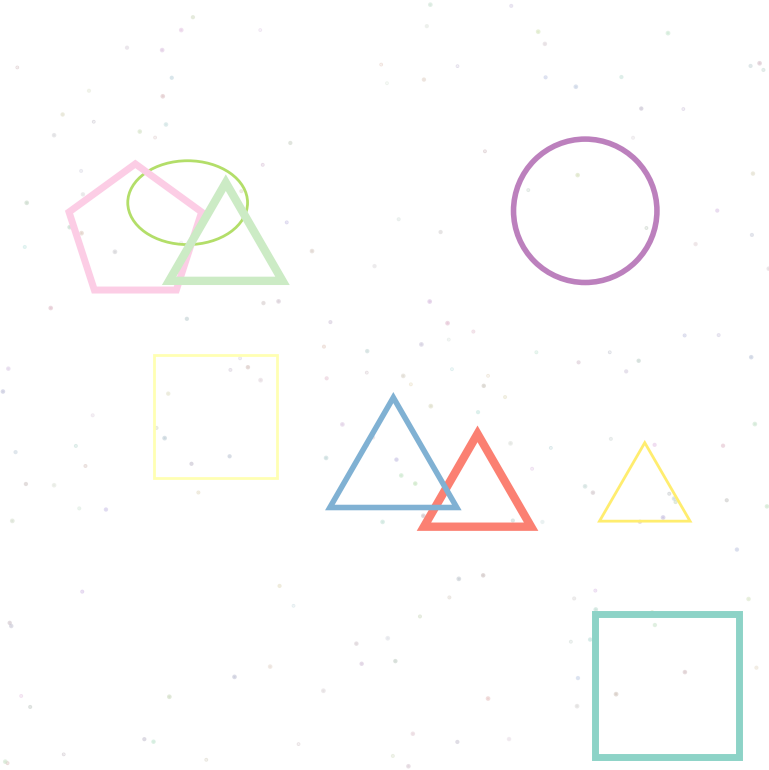[{"shape": "square", "thickness": 2.5, "radius": 0.47, "center": [0.866, 0.11]}, {"shape": "square", "thickness": 1, "radius": 0.4, "center": [0.279, 0.459]}, {"shape": "triangle", "thickness": 3, "radius": 0.4, "center": [0.62, 0.356]}, {"shape": "triangle", "thickness": 2, "radius": 0.48, "center": [0.511, 0.388]}, {"shape": "oval", "thickness": 1, "radius": 0.39, "center": [0.244, 0.737]}, {"shape": "pentagon", "thickness": 2.5, "radius": 0.45, "center": [0.176, 0.697]}, {"shape": "circle", "thickness": 2, "radius": 0.47, "center": [0.76, 0.726]}, {"shape": "triangle", "thickness": 3, "radius": 0.43, "center": [0.293, 0.678]}, {"shape": "triangle", "thickness": 1, "radius": 0.34, "center": [0.837, 0.357]}]